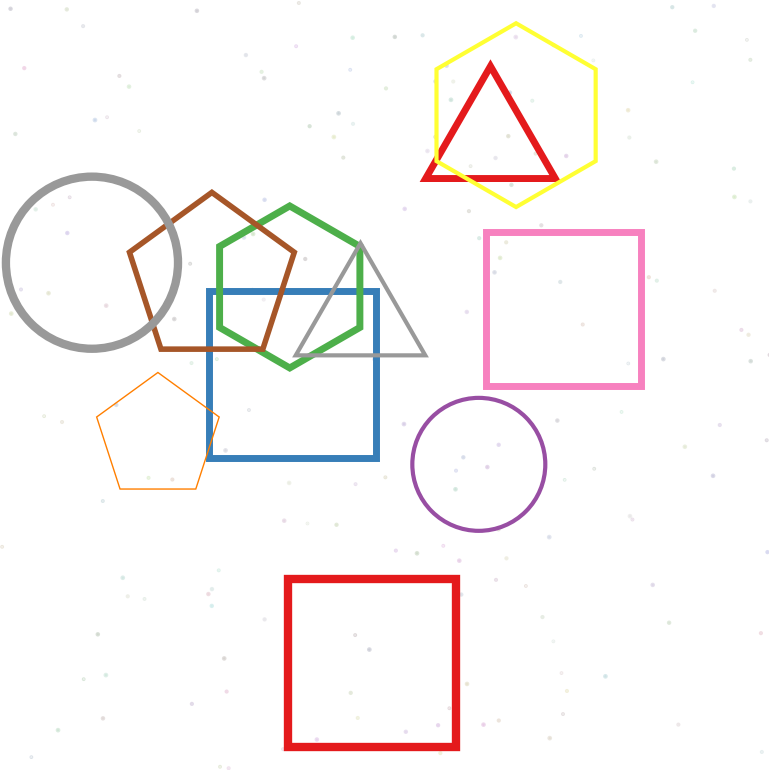[{"shape": "triangle", "thickness": 2.5, "radius": 0.49, "center": [0.637, 0.817]}, {"shape": "square", "thickness": 3, "radius": 0.54, "center": [0.483, 0.139]}, {"shape": "square", "thickness": 2.5, "radius": 0.54, "center": [0.38, 0.513]}, {"shape": "hexagon", "thickness": 2.5, "radius": 0.53, "center": [0.376, 0.627]}, {"shape": "circle", "thickness": 1.5, "radius": 0.43, "center": [0.622, 0.397]}, {"shape": "pentagon", "thickness": 0.5, "radius": 0.42, "center": [0.205, 0.433]}, {"shape": "hexagon", "thickness": 1.5, "radius": 0.6, "center": [0.67, 0.85]}, {"shape": "pentagon", "thickness": 2, "radius": 0.56, "center": [0.275, 0.638]}, {"shape": "square", "thickness": 2.5, "radius": 0.5, "center": [0.732, 0.598]}, {"shape": "circle", "thickness": 3, "radius": 0.56, "center": [0.119, 0.659]}, {"shape": "triangle", "thickness": 1.5, "radius": 0.49, "center": [0.468, 0.587]}]